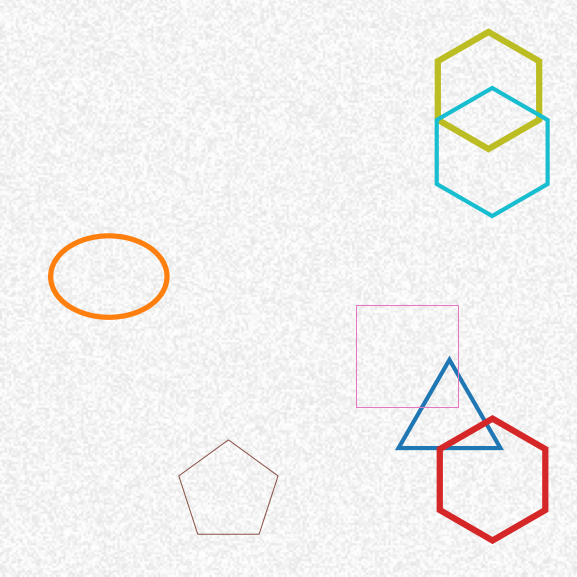[{"shape": "triangle", "thickness": 2, "radius": 0.51, "center": [0.778, 0.274]}, {"shape": "oval", "thickness": 2.5, "radius": 0.5, "center": [0.188, 0.52]}, {"shape": "hexagon", "thickness": 3, "radius": 0.53, "center": [0.853, 0.169]}, {"shape": "pentagon", "thickness": 0.5, "radius": 0.45, "center": [0.396, 0.147]}, {"shape": "square", "thickness": 0.5, "radius": 0.44, "center": [0.705, 0.383]}, {"shape": "hexagon", "thickness": 3, "radius": 0.51, "center": [0.846, 0.842]}, {"shape": "hexagon", "thickness": 2, "radius": 0.55, "center": [0.852, 0.736]}]